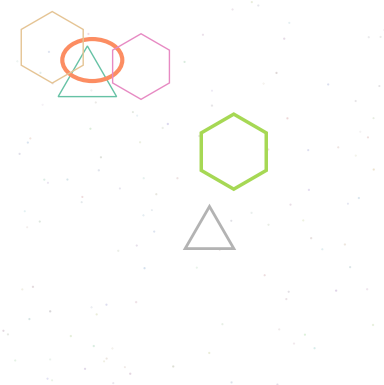[{"shape": "triangle", "thickness": 1, "radius": 0.44, "center": [0.227, 0.793]}, {"shape": "oval", "thickness": 3, "radius": 0.39, "center": [0.24, 0.844]}, {"shape": "hexagon", "thickness": 1, "radius": 0.43, "center": [0.366, 0.827]}, {"shape": "hexagon", "thickness": 2.5, "radius": 0.49, "center": [0.607, 0.606]}, {"shape": "hexagon", "thickness": 1, "radius": 0.46, "center": [0.136, 0.877]}, {"shape": "triangle", "thickness": 2, "radius": 0.36, "center": [0.544, 0.391]}]